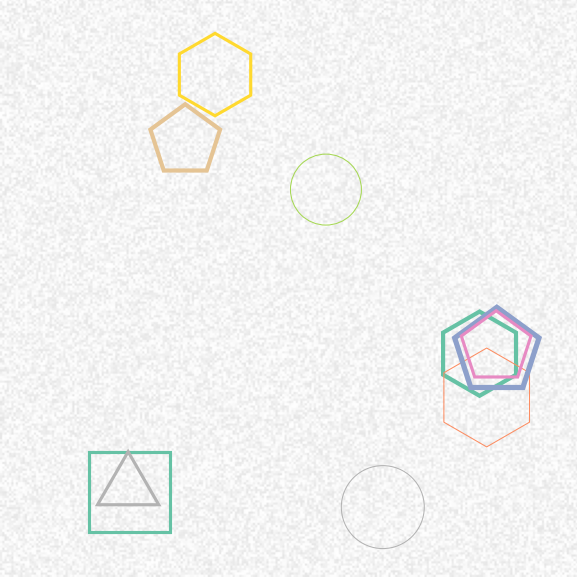[{"shape": "hexagon", "thickness": 2, "radius": 0.36, "center": [0.83, 0.387]}, {"shape": "square", "thickness": 1.5, "radius": 0.35, "center": [0.224, 0.147]}, {"shape": "hexagon", "thickness": 0.5, "radius": 0.43, "center": [0.843, 0.311]}, {"shape": "pentagon", "thickness": 2.5, "radius": 0.38, "center": [0.86, 0.39]}, {"shape": "pentagon", "thickness": 1.5, "radius": 0.32, "center": [0.859, 0.398]}, {"shape": "circle", "thickness": 0.5, "radius": 0.31, "center": [0.564, 0.671]}, {"shape": "hexagon", "thickness": 1.5, "radius": 0.36, "center": [0.372, 0.87]}, {"shape": "pentagon", "thickness": 2, "radius": 0.32, "center": [0.321, 0.755]}, {"shape": "triangle", "thickness": 1.5, "radius": 0.31, "center": [0.222, 0.156]}, {"shape": "circle", "thickness": 0.5, "radius": 0.36, "center": [0.663, 0.121]}]